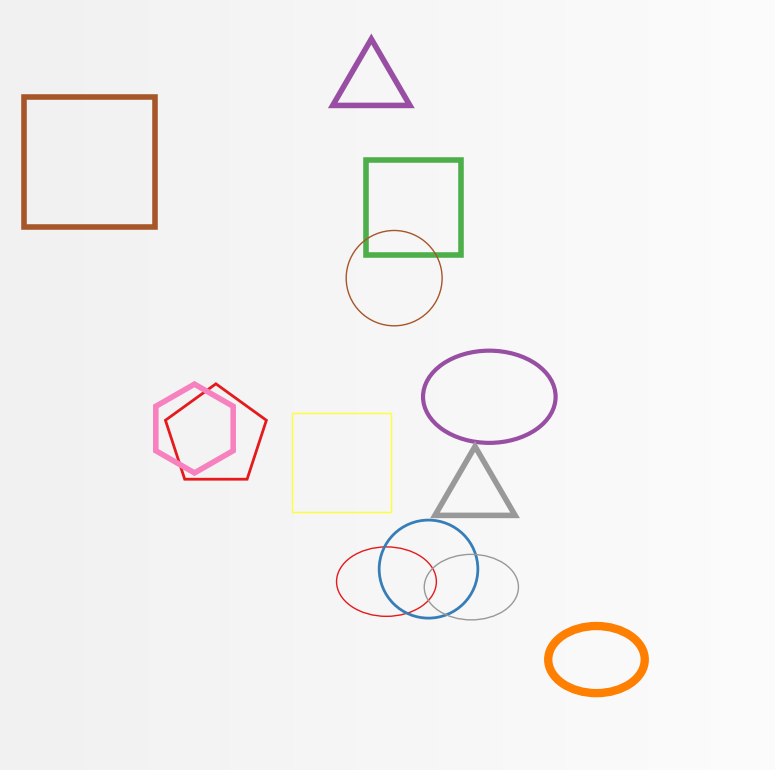[{"shape": "oval", "thickness": 0.5, "radius": 0.32, "center": [0.499, 0.245]}, {"shape": "pentagon", "thickness": 1, "radius": 0.34, "center": [0.279, 0.433]}, {"shape": "circle", "thickness": 1, "radius": 0.32, "center": [0.553, 0.261]}, {"shape": "square", "thickness": 2, "radius": 0.31, "center": [0.533, 0.73]}, {"shape": "oval", "thickness": 1.5, "radius": 0.43, "center": [0.631, 0.485]}, {"shape": "triangle", "thickness": 2, "radius": 0.29, "center": [0.479, 0.892]}, {"shape": "oval", "thickness": 3, "radius": 0.31, "center": [0.77, 0.143]}, {"shape": "square", "thickness": 0.5, "radius": 0.32, "center": [0.441, 0.4]}, {"shape": "square", "thickness": 2, "radius": 0.42, "center": [0.116, 0.79]}, {"shape": "circle", "thickness": 0.5, "radius": 0.31, "center": [0.509, 0.639]}, {"shape": "hexagon", "thickness": 2, "radius": 0.29, "center": [0.251, 0.443]}, {"shape": "oval", "thickness": 0.5, "radius": 0.3, "center": [0.608, 0.238]}, {"shape": "triangle", "thickness": 2, "radius": 0.3, "center": [0.613, 0.361]}]